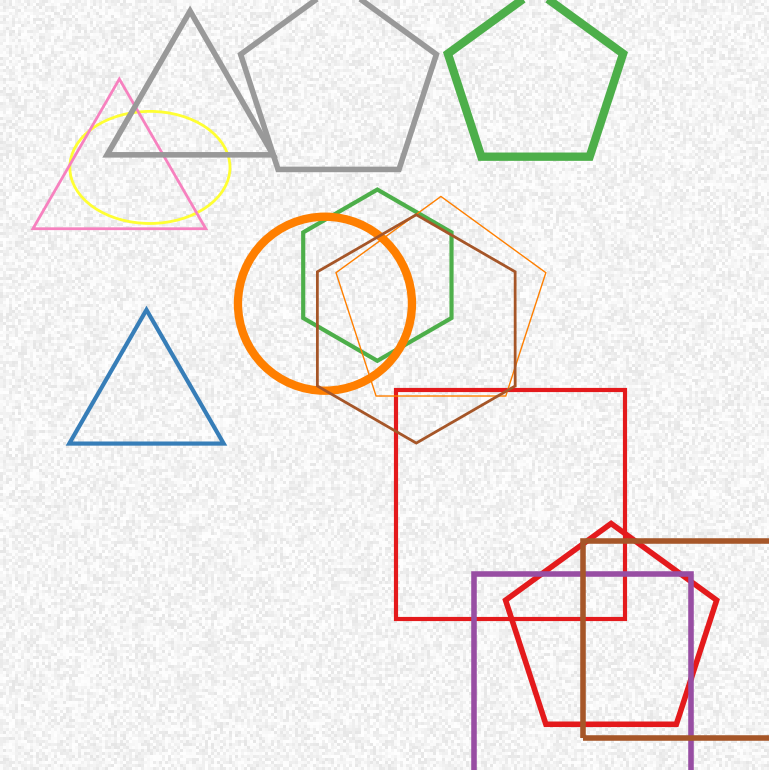[{"shape": "pentagon", "thickness": 2, "radius": 0.72, "center": [0.794, 0.176]}, {"shape": "square", "thickness": 1.5, "radius": 0.74, "center": [0.663, 0.344]}, {"shape": "triangle", "thickness": 1.5, "radius": 0.58, "center": [0.19, 0.482]}, {"shape": "hexagon", "thickness": 1.5, "radius": 0.56, "center": [0.49, 0.643]}, {"shape": "pentagon", "thickness": 3, "radius": 0.6, "center": [0.695, 0.893]}, {"shape": "square", "thickness": 2, "radius": 0.7, "center": [0.757, 0.114]}, {"shape": "circle", "thickness": 3, "radius": 0.56, "center": [0.422, 0.606]}, {"shape": "pentagon", "thickness": 0.5, "radius": 0.72, "center": [0.573, 0.602]}, {"shape": "oval", "thickness": 1, "radius": 0.52, "center": [0.195, 0.783]}, {"shape": "square", "thickness": 2, "radius": 0.64, "center": [0.884, 0.17]}, {"shape": "hexagon", "thickness": 1, "radius": 0.74, "center": [0.541, 0.573]}, {"shape": "triangle", "thickness": 1, "radius": 0.65, "center": [0.155, 0.768]}, {"shape": "pentagon", "thickness": 2, "radius": 0.67, "center": [0.44, 0.888]}, {"shape": "triangle", "thickness": 2, "radius": 0.62, "center": [0.247, 0.861]}]